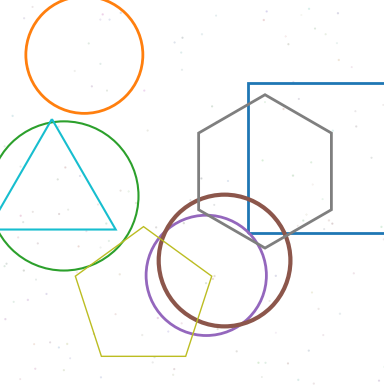[{"shape": "square", "thickness": 2, "radius": 0.97, "center": [0.839, 0.59]}, {"shape": "circle", "thickness": 2, "radius": 0.76, "center": [0.219, 0.857]}, {"shape": "circle", "thickness": 1.5, "radius": 0.97, "center": [0.166, 0.491]}, {"shape": "circle", "thickness": 2, "radius": 0.78, "center": [0.536, 0.285]}, {"shape": "circle", "thickness": 3, "radius": 0.86, "center": [0.583, 0.323]}, {"shape": "hexagon", "thickness": 2, "radius": 1.0, "center": [0.688, 0.555]}, {"shape": "pentagon", "thickness": 1, "radius": 0.93, "center": [0.373, 0.225]}, {"shape": "triangle", "thickness": 1.5, "radius": 0.96, "center": [0.135, 0.499]}]